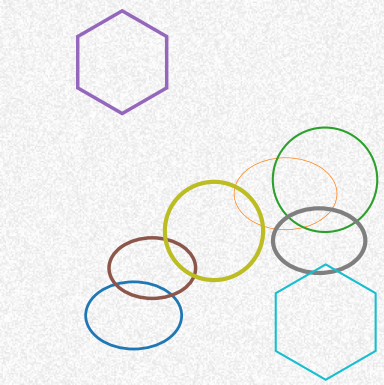[{"shape": "oval", "thickness": 2, "radius": 0.62, "center": [0.347, 0.181]}, {"shape": "oval", "thickness": 0.5, "radius": 0.67, "center": [0.742, 0.497]}, {"shape": "circle", "thickness": 1.5, "radius": 0.68, "center": [0.844, 0.533]}, {"shape": "hexagon", "thickness": 2.5, "radius": 0.67, "center": [0.317, 0.838]}, {"shape": "oval", "thickness": 2.5, "radius": 0.56, "center": [0.396, 0.304]}, {"shape": "oval", "thickness": 3, "radius": 0.6, "center": [0.829, 0.375]}, {"shape": "circle", "thickness": 3, "radius": 0.64, "center": [0.556, 0.4]}, {"shape": "hexagon", "thickness": 1.5, "radius": 0.75, "center": [0.846, 0.163]}]